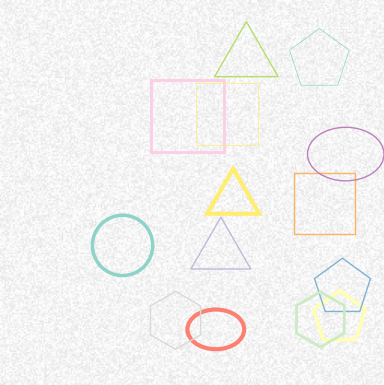[{"shape": "circle", "thickness": 2.5, "radius": 0.39, "center": [0.318, 0.363]}, {"shape": "pentagon", "thickness": 0.5, "radius": 0.41, "center": [0.83, 0.845]}, {"shape": "pentagon", "thickness": 2.5, "radius": 0.35, "center": [0.882, 0.174]}, {"shape": "triangle", "thickness": 1, "radius": 0.45, "center": [0.574, 0.346]}, {"shape": "oval", "thickness": 3, "radius": 0.37, "center": [0.561, 0.144]}, {"shape": "pentagon", "thickness": 1, "radius": 0.38, "center": [0.89, 0.253]}, {"shape": "square", "thickness": 1, "radius": 0.4, "center": [0.843, 0.47]}, {"shape": "triangle", "thickness": 1, "radius": 0.48, "center": [0.64, 0.849]}, {"shape": "square", "thickness": 2, "radius": 0.47, "center": [0.486, 0.699]}, {"shape": "hexagon", "thickness": 1, "radius": 0.38, "center": [0.456, 0.168]}, {"shape": "oval", "thickness": 1, "radius": 0.5, "center": [0.898, 0.6]}, {"shape": "hexagon", "thickness": 2, "radius": 0.36, "center": [0.832, 0.17]}, {"shape": "triangle", "thickness": 3, "radius": 0.39, "center": [0.606, 0.484]}, {"shape": "square", "thickness": 0.5, "radius": 0.4, "center": [0.59, 0.703]}]